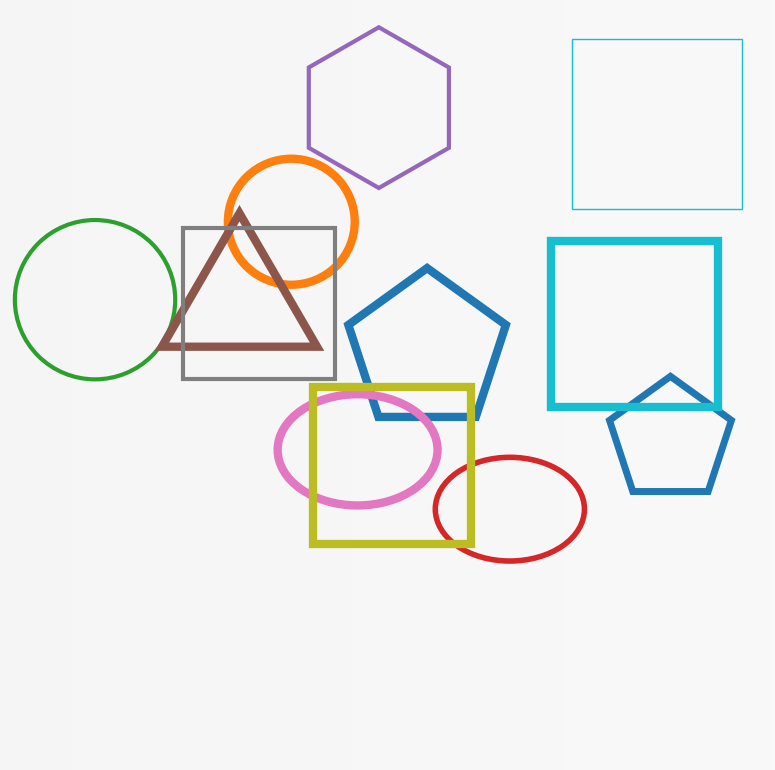[{"shape": "pentagon", "thickness": 3, "radius": 0.53, "center": [0.551, 0.545]}, {"shape": "pentagon", "thickness": 2.5, "radius": 0.41, "center": [0.865, 0.429]}, {"shape": "circle", "thickness": 3, "radius": 0.41, "center": [0.376, 0.712]}, {"shape": "circle", "thickness": 1.5, "radius": 0.52, "center": [0.123, 0.611]}, {"shape": "oval", "thickness": 2, "radius": 0.48, "center": [0.658, 0.339]}, {"shape": "hexagon", "thickness": 1.5, "radius": 0.52, "center": [0.489, 0.86]}, {"shape": "triangle", "thickness": 3, "radius": 0.58, "center": [0.309, 0.607]}, {"shape": "oval", "thickness": 3, "radius": 0.52, "center": [0.461, 0.416]}, {"shape": "square", "thickness": 1.5, "radius": 0.49, "center": [0.334, 0.606]}, {"shape": "square", "thickness": 3, "radius": 0.51, "center": [0.506, 0.395]}, {"shape": "square", "thickness": 0.5, "radius": 0.55, "center": [0.848, 0.839]}, {"shape": "square", "thickness": 3, "radius": 0.54, "center": [0.819, 0.579]}]